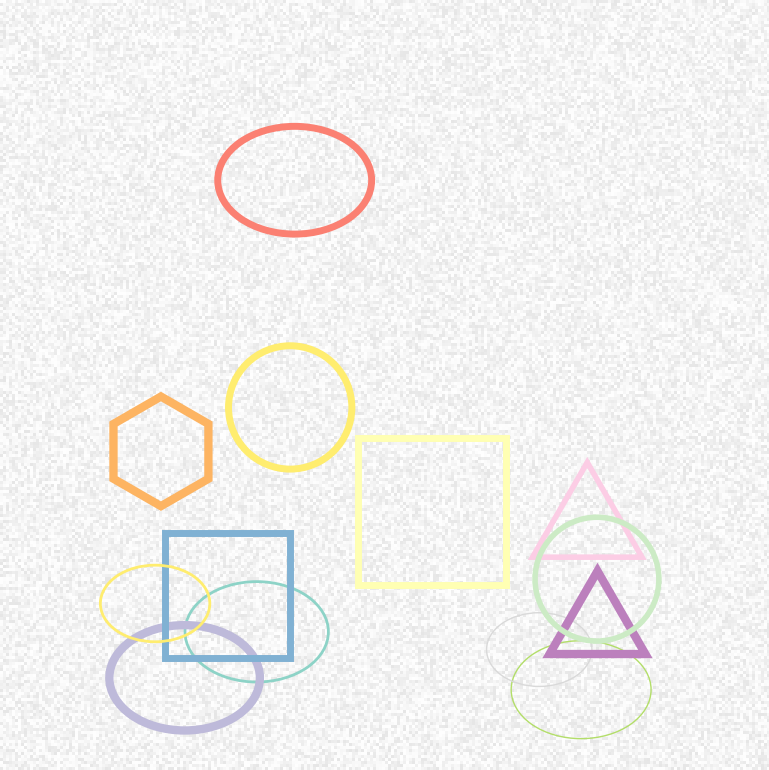[{"shape": "oval", "thickness": 1, "radius": 0.47, "center": [0.333, 0.179]}, {"shape": "square", "thickness": 2.5, "radius": 0.48, "center": [0.561, 0.336]}, {"shape": "oval", "thickness": 3, "radius": 0.49, "center": [0.24, 0.12]}, {"shape": "oval", "thickness": 2.5, "radius": 0.5, "center": [0.383, 0.766]}, {"shape": "square", "thickness": 2.5, "radius": 0.41, "center": [0.295, 0.227]}, {"shape": "hexagon", "thickness": 3, "radius": 0.36, "center": [0.209, 0.414]}, {"shape": "oval", "thickness": 0.5, "radius": 0.45, "center": [0.755, 0.104]}, {"shape": "triangle", "thickness": 2, "radius": 0.41, "center": [0.763, 0.317]}, {"shape": "oval", "thickness": 0.5, "radius": 0.34, "center": [0.7, 0.156]}, {"shape": "triangle", "thickness": 3, "radius": 0.36, "center": [0.776, 0.187]}, {"shape": "circle", "thickness": 2, "radius": 0.4, "center": [0.775, 0.248]}, {"shape": "circle", "thickness": 2.5, "radius": 0.4, "center": [0.377, 0.471]}, {"shape": "oval", "thickness": 1, "radius": 0.36, "center": [0.201, 0.216]}]